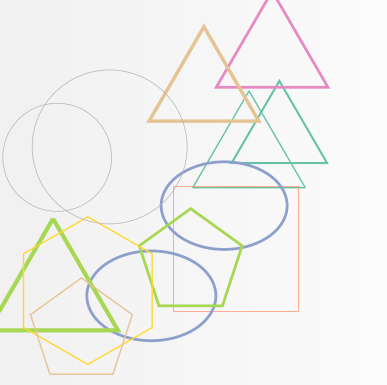[{"shape": "triangle", "thickness": 1.5, "radius": 0.71, "center": [0.721, 0.648]}, {"shape": "triangle", "thickness": 1, "radius": 0.84, "center": [0.643, 0.596]}, {"shape": "square", "thickness": 0.5, "radius": 0.81, "center": [0.609, 0.354]}, {"shape": "oval", "thickness": 2, "radius": 0.83, "center": [0.391, 0.232]}, {"shape": "oval", "thickness": 2, "radius": 0.81, "center": [0.578, 0.466]}, {"shape": "triangle", "thickness": 2, "radius": 0.83, "center": [0.702, 0.857]}, {"shape": "pentagon", "thickness": 2, "radius": 0.7, "center": [0.492, 0.318]}, {"shape": "triangle", "thickness": 3, "radius": 0.97, "center": [0.137, 0.239]}, {"shape": "hexagon", "thickness": 1, "radius": 0.96, "center": [0.227, 0.245]}, {"shape": "triangle", "thickness": 2.5, "radius": 0.82, "center": [0.526, 0.767]}, {"shape": "pentagon", "thickness": 1, "radius": 0.69, "center": [0.21, 0.14]}, {"shape": "circle", "thickness": 0.5, "radius": 0.7, "center": [0.148, 0.591]}, {"shape": "circle", "thickness": 0.5, "radius": 1.0, "center": [0.283, 0.618]}]